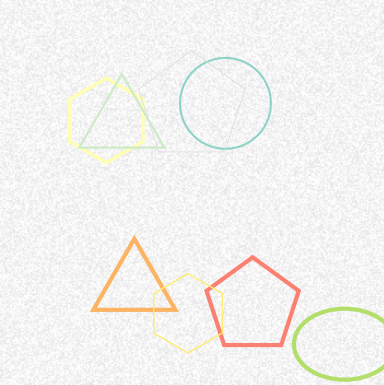[{"shape": "circle", "thickness": 1.5, "radius": 0.59, "center": [0.586, 0.732]}, {"shape": "hexagon", "thickness": 2.5, "radius": 0.55, "center": [0.276, 0.687]}, {"shape": "pentagon", "thickness": 3, "radius": 0.63, "center": [0.656, 0.206]}, {"shape": "triangle", "thickness": 3, "radius": 0.62, "center": [0.349, 0.257]}, {"shape": "oval", "thickness": 3, "radius": 0.66, "center": [0.895, 0.106]}, {"shape": "pentagon", "thickness": 0.5, "radius": 0.73, "center": [0.498, 0.723]}, {"shape": "triangle", "thickness": 1.5, "radius": 0.64, "center": [0.317, 0.68]}, {"shape": "hexagon", "thickness": 1, "radius": 0.51, "center": [0.488, 0.186]}]